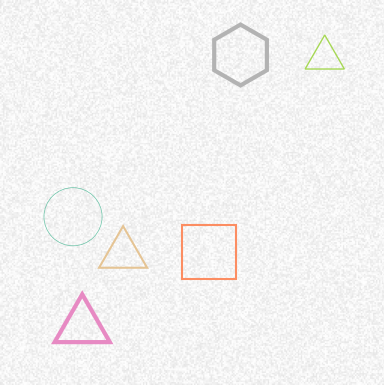[{"shape": "circle", "thickness": 0.5, "radius": 0.38, "center": [0.19, 0.437]}, {"shape": "square", "thickness": 1.5, "radius": 0.35, "center": [0.542, 0.344]}, {"shape": "triangle", "thickness": 3, "radius": 0.41, "center": [0.214, 0.153]}, {"shape": "triangle", "thickness": 1, "radius": 0.29, "center": [0.843, 0.85]}, {"shape": "triangle", "thickness": 1.5, "radius": 0.36, "center": [0.32, 0.341]}, {"shape": "hexagon", "thickness": 3, "radius": 0.39, "center": [0.625, 0.857]}]